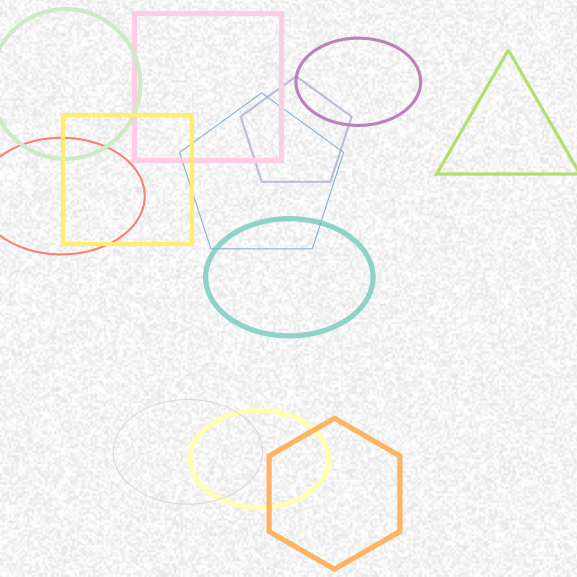[{"shape": "oval", "thickness": 2.5, "radius": 0.72, "center": [0.501, 0.519]}, {"shape": "oval", "thickness": 2.5, "radius": 0.6, "center": [0.449, 0.204]}, {"shape": "pentagon", "thickness": 1, "radius": 0.51, "center": [0.513, 0.766]}, {"shape": "oval", "thickness": 1, "radius": 0.72, "center": [0.106, 0.66]}, {"shape": "pentagon", "thickness": 0.5, "radius": 0.75, "center": [0.453, 0.689]}, {"shape": "hexagon", "thickness": 2.5, "radius": 0.65, "center": [0.579, 0.144]}, {"shape": "triangle", "thickness": 1.5, "radius": 0.72, "center": [0.88, 0.769]}, {"shape": "square", "thickness": 2.5, "radius": 0.64, "center": [0.359, 0.849]}, {"shape": "oval", "thickness": 0.5, "radius": 0.65, "center": [0.325, 0.217]}, {"shape": "oval", "thickness": 1.5, "radius": 0.54, "center": [0.62, 0.858]}, {"shape": "circle", "thickness": 2, "radius": 0.65, "center": [0.113, 0.854]}, {"shape": "square", "thickness": 2, "radius": 0.56, "center": [0.221, 0.689]}]